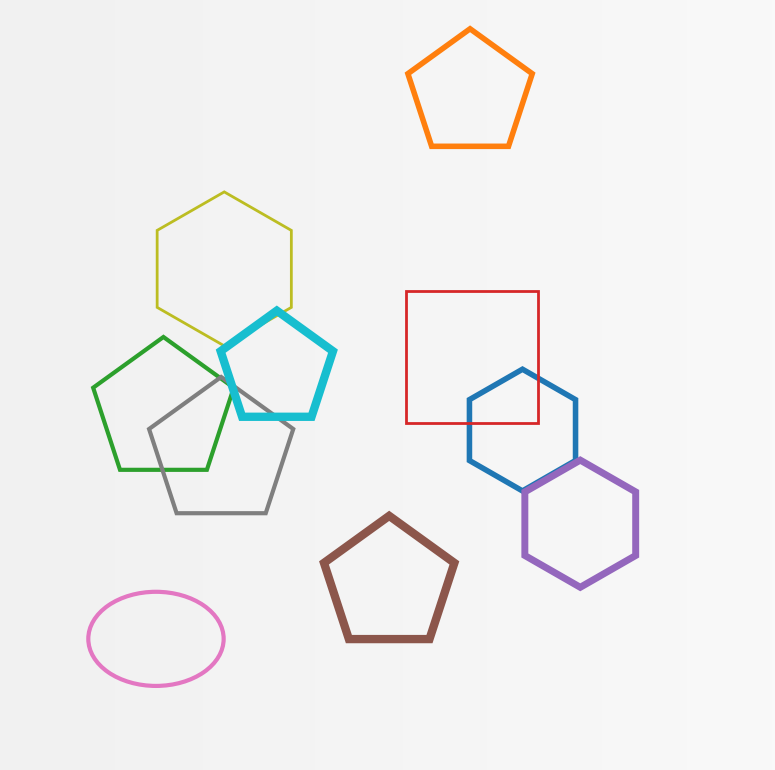[{"shape": "hexagon", "thickness": 2, "radius": 0.4, "center": [0.674, 0.441]}, {"shape": "pentagon", "thickness": 2, "radius": 0.42, "center": [0.607, 0.878]}, {"shape": "pentagon", "thickness": 1.5, "radius": 0.48, "center": [0.211, 0.467]}, {"shape": "square", "thickness": 1, "radius": 0.43, "center": [0.609, 0.536]}, {"shape": "hexagon", "thickness": 2.5, "radius": 0.41, "center": [0.749, 0.32]}, {"shape": "pentagon", "thickness": 3, "radius": 0.44, "center": [0.502, 0.242]}, {"shape": "oval", "thickness": 1.5, "radius": 0.44, "center": [0.201, 0.17]}, {"shape": "pentagon", "thickness": 1.5, "radius": 0.49, "center": [0.285, 0.413]}, {"shape": "hexagon", "thickness": 1, "radius": 0.5, "center": [0.289, 0.651]}, {"shape": "pentagon", "thickness": 3, "radius": 0.38, "center": [0.357, 0.52]}]